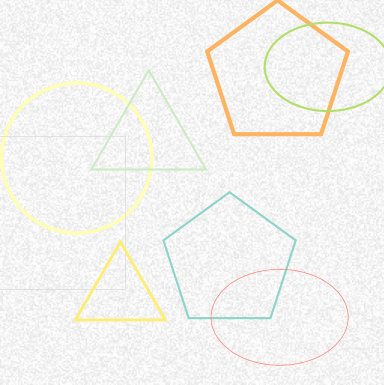[{"shape": "pentagon", "thickness": 1.5, "radius": 0.9, "center": [0.596, 0.32]}, {"shape": "circle", "thickness": 2.5, "radius": 0.98, "center": [0.199, 0.589]}, {"shape": "oval", "thickness": 0.5, "radius": 0.89, "center": [0.726, 0.176]}, {"shape": "pentagon", "thickness": 3, "radius": 0.96, "center": [0.721, 0.807]}, {"shape": "oval", "thickness": 1.5, "radius": 0.82, "center": [0.852, 0.826]}, {"shape": "square", "thickness": 0.5, "radius": 0.99, "center": [0.126, 0.448]}, {"shape": "triangle", "thickness": 1.5, "radius": 0.86, "center": [0.386, 0.646]}, {"shape": "triangle", "thickness": 2, "radius": 0.68, "center": [0.313, 0.236]}]